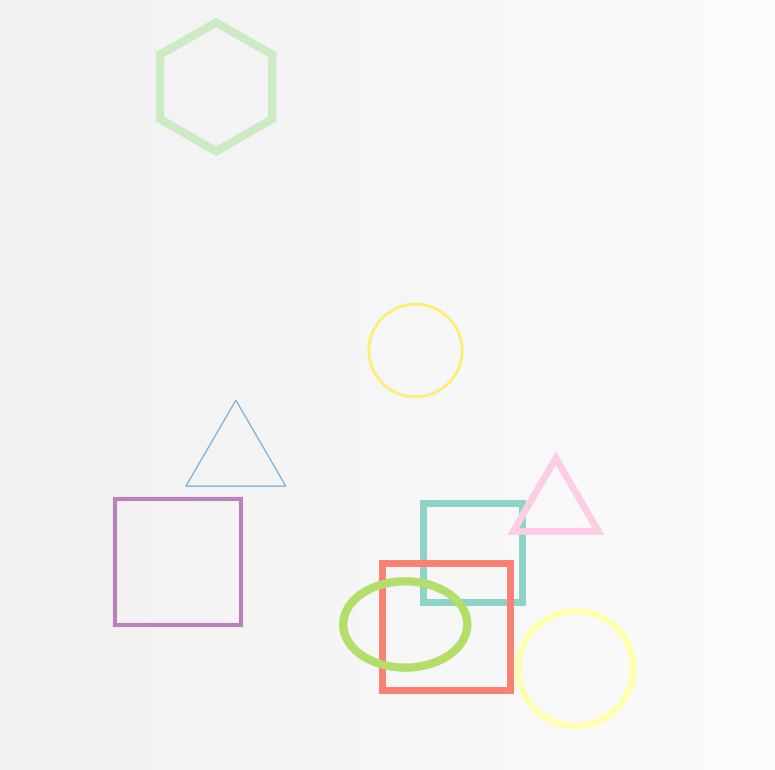[{"shape": "square", "thickness": 2.5, "radius": 0.32, "center": [0.61, 0.282]}, {"shape": "circle", "thickness": 2.5, "radius": 0.37, "center": [0.743, 0.132]}, {"shape": "square", "thickness": 2.5, "radius": 0.41, "center": [0.576, 0.186]}, {"shape": "triangle", "thickness": 0.5, "radius": 0.37, "center": [0.304, 0.406]}, {"shape": "oval", "thickness": 3, "radius": 0.4, "center": [0.523, 0.189]}, {"shape": "triangle", "thickness": 2.5, "radius": 0.32, "center": [0.717, 0.342]}, {"shape": "square", "thickness": 1.5, "radius": 0.41, "center": [0.23, 0.27]}, {"shape": "hexagon", "thickness": 3, "radius": 0.42, "center": [0.279, 0.887]}, {"shape": "circle", "thickness": 1, "radius": 0.3, "center": [0.536, 0.545]}]